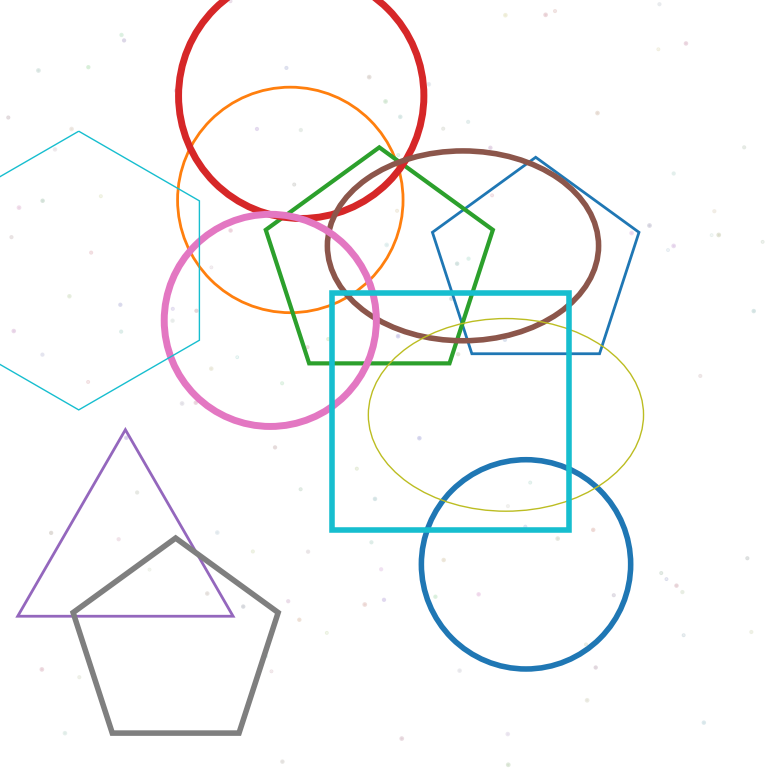[{"shape": "circle", "thickness": 2, "radius": 0.68, "center": [0.683, 0.267]}, {"shape": "pentagon", "thickness": 1, "radius": 0.71, "center": [0.696, 0.655]}, {"shape": "circle", "thickness": 1, "radius": 0.73, "center": [0.377, 0.74]}, {"shape": "pentagon", "thickness": 1.5, "radius": 0.78, "center": [0.493, 0.654]}, {"shape": "circle", "thickness": 2.5, "radius": 0.8, "center": [0.391, 0.876]}, {"shape": "triangle", "thickness": 1, "radius": 0.81, "center": [0.163, 0.28]}, {"shape": "oval", "thickness": 2, "radius": 0.88, "center": [0.601, 0.681]}, {"shape": "circle", "thickness": 2.5, "radius": 0.69, "center": [0.351, 0.584]}, {"shape": "pentagon", "thickness": 2, "radius": 0.7, "center": [0.228, 0.161]}, {"shape": "oval", "thickness": 0.5, "radius": 0.89, "center": [0.657, 0.461]}, {"shape": "square", "thickness": 2, "radius": 0.77, "center": [0.585, 0.466]}, {"shape": "hexagon", "thickness": 0.5, "radius": 0.9, "center": [0.102, 0.649]}]